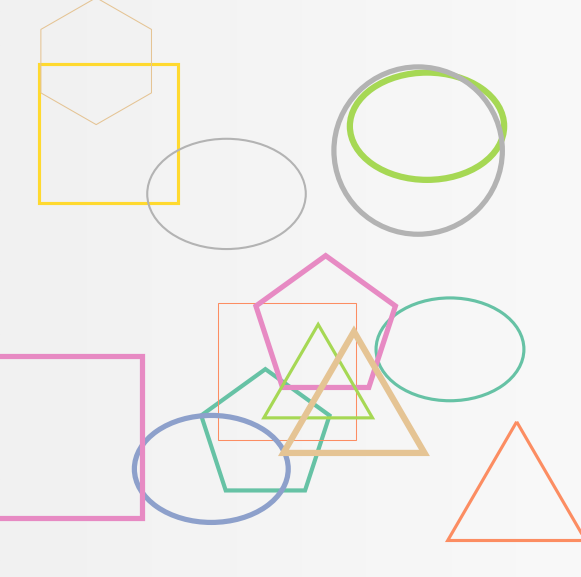[{"shape": "pentagon", "thickness": 2, "radius": 0.58, "center": [0.457, 0.244]}, {"shape": "oval", "thickness": 1.5, "radius": 0.64, "center": [0.774, 0.394]}, {"shape": "triangle", "thickness": 1.5, "radius": 0.69, "center": [0.889, 0.132]}, {"shape": "square", "thickness": 0.5, "radius": 0.59, "center": [0.494, 0.356]}, {"shape": "oval", "thickness": 2.5, "radius": 0.66, "center": [0.364, 0.187]}, {"shape": "square", "thickness": 2.5, "radius": 0.7, "center": [0.105, 0.242]}, {"shape": "pentagon", "thickness": 2.5, "radius": 0.63, "center": [0.56, 0.43]}, {"shape": "triangle", "thickness": 1.5, "radius": 0.54, "center": [0.547, 0.33]}, {"shape": "oval", "thickness": 3, "radius": 0.66, "center": [0.735, 0.781]}, {"shape": "square", "thickness": 1.5, "radius": 0.6, "center": [0.187, 0.768]}, {"shape": "triangle", "thickness": 3, "radius": 0.7, "center": [0.609, 0.285]}, {"shape": "hexagon", "thickness": 0.5, "radius": 0.55, "center": [0.165, 0.893]}, {"shape": "oval", "thickness": 1, "radius": 0.68, "center": [0.39, 0.663]}, {"shape": "circle", "thickness": 2.5, "radius": 0.72, "center": [0.719, 0.738]}]